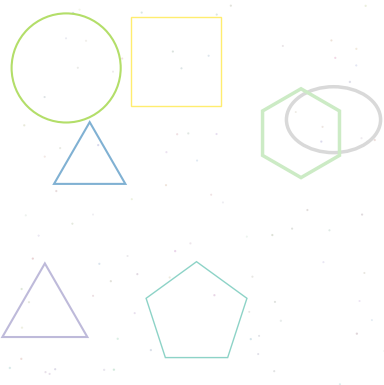[{"shape": "pentagon", "thickness": 1, "radius": 0.69, "center": [0.51, 0.183]}, {"shape": "triangle", "thickness": 1.5, "radius": 0.64, "center": [0.117, 0.188]}, {"shape": "triangle", "thickness": 1.5, "radius": 0.53, "center": [0.233, 0.576]}, {"shape": "circle", "thickness": 1.5, "radius": 0.71, "center": [0.172, 0.824]}, {"shape": "oval", "thickness": 2.5, "radius": 0.61, "center": [0.866, 0.689]}, {"shape": "hexagon", "thickness": 2.5, "radius": 0.58, "center": [0.782, 0.654]}, {"shape": "square", "thickness": 1, "radius": 0.58, "center": [0.458, 0.841]}]